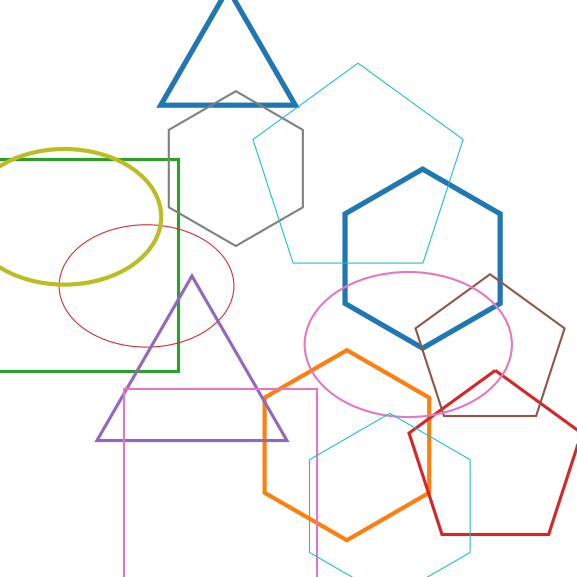[{"shape": "triangle", "thickness": 2.5, "radius": 0.67, "center": [0.395, 0.884]}, {"shape": "hexagon", "thickness": 2.5, "radius": 0.78, "center": [0.732, 0.551]}, {"shape": "hexagon", "thickness": 2, "radius": 0.82, "center": [0.601, 0.228]}, {"shape": "square", "thickness": 1.5, "radius": 0.92, "center": [0.124, 0.54]}, {"shape": "pentagon", "thickness": 1.5, "radius": 0.79, "center": [0.858, 0.201]}, {"shape": "oval", "thickness": 0.5, "radius": 0.76, "center": [0.254, 0.504]}, {"shape": "triangle", "thickness": 1.5, "radius": 0.95, "center": [0.332, 0.331]}, {"shape": "pentagon", "thickness": 1, "radius": 0.68, "center": [0.849, 0.389]}, {"shape": "oval", "thickness": 1, "radius": 0.9, "center": [0.707, 0.403]}, {"shape": "square", "thickness": 1, "radius": 0.84, "center": [0.381, 0.158]}, {"shape": "hexagon", "thickness": 1, "radius": 0.67, "center": [0.408, 0.707]}, {"shape": "oval", "thickness": 2, "radius": 0.84, "center": [0.111, 0.624]}, {"shape": "pentagon", "thickness": 0.5, "radius": 0.96, "center": [0.62, 0.698]}, {"shape": "hexagon", "thickness": 0.5, "radius": 0.8, "center": [0.675, 0.123]}]